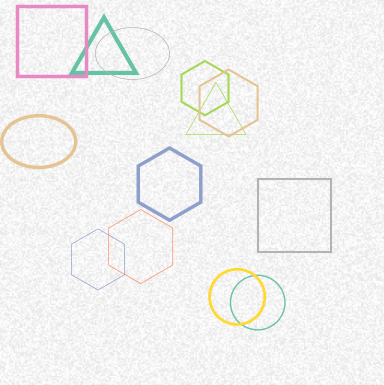[{"shape": "triangle", "thickness": 3, "radius": 0.48, "center": [0.27, 0.859]}, {"shape": "circle", "thickness": 1, "radius": 0.35, "center": [0.669, 0.214]}, {"shape": "hexagon", "thickness": 0.5, "radius": 0.48, "center": [0.365, 0.36]}, {"shape": "hexagon", "thickness": 0.5, "radius": 0.4, "center": [0.255, 0.326]}, {"shape": "hexagon", "thickness": 2.5, "radius": 0.47, "center": [0.44, 0.522]}, {"shape": "square", "thickness": 2.5, "radius": 0.45, "center": [0.134, 0.893]}, {"shape": "hexagon", "thickness": 1.5, "radius": 0.35, "center": [0.532, 0.771]}, {"shape": "triangle", "thickness": 0.5, "radius": 0.45, "center": [0.561, 0.696]}, {"shape": "circle", "thickness": 2, "radius": 0.36, "center": [0.616, 0.229]}, {"shape": "oval", "thickness": 2.5, "radius": 0.48, "center": [0.101, 0.632]}, {"shape": "hexagon", "thickness": 1.5, "radius": 0.44, "center": [0.594, 0.732]}, {"shape": "square", "thickness": 1.5, "radius": 0.47, "center": [0.764, 0.44]}, {"shape": "oval", "thickness": 0.5, "radius": 0.48, "center": [0.344, 0.861]}]